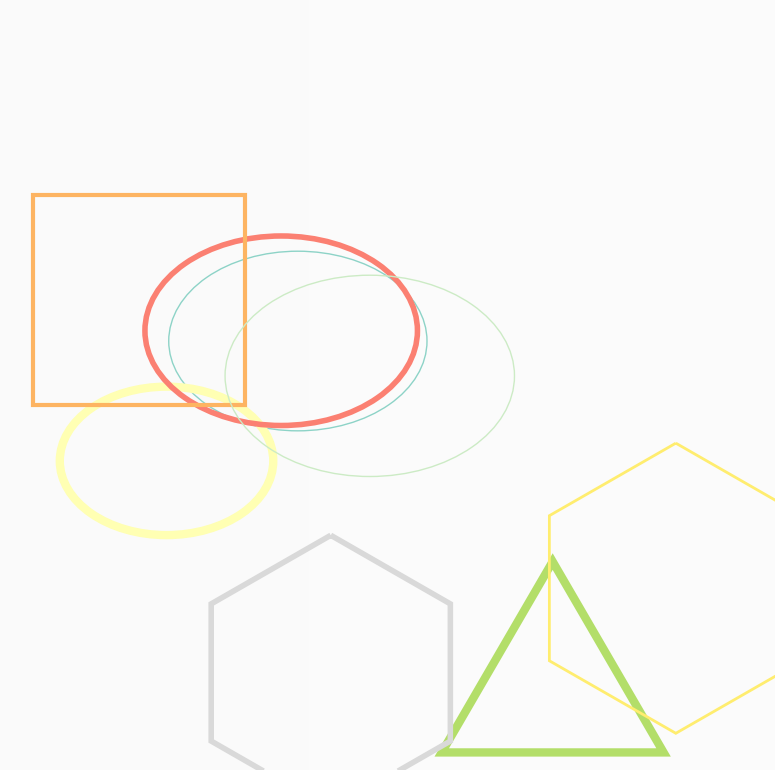[{"shape": "oval", "thickness": 0.5, "radius": 0.83, "center": [0.384, 0.557]}, {"shape": "oval", "thickness": 3, "radius": 0.69, "center": [0.215, 0.401]}, {"shape": "oval", "thickness": 2, "radius": 0.88, "center": [0.363, 0.57]}, {"shape": "square", "thickness": 1.5, "radius": 0.68, "center": [0.179, 0.611]}, {"shape": "triangle", "thickness": 3, "radius": 0.83, "center": [0.713, 0.105]}, {"shape": "hexagon", "thickness": 2, "radius": 0.89, "center": [0.427, 0.127]}, {"shape": "oval", "thickness": 0.5, "radius": 0.93, "center": [0.477, 0.512]}, {"shape": "hexagon", "thickness": 1, "radius": 0.94, "center": [0.872, 0.236]}]